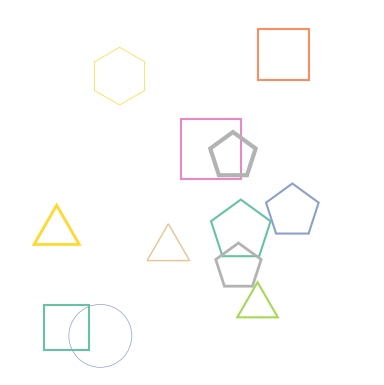[{"shape": "square", "thickness": 1.5, "radius": 0.29, "center": [0.172, 0.149]}, {"shape": "pentagon", "thickness": 1.5, "radius": 0.41, "center": [0.625, 0.4]}, {"shape": "square", "thickness": 1.5, "radius": 0.33, "center": [0.735, 0.858]}, {"shape": "pentagon", "thickness": 1.5, "radius": 0.36, "center": [0.759, 0.451]}, {"shape": "circle", "thickness": 0.5, "radius": 0.41, "center": [0.261, 0.128]}, {"shape": "square", "thickness": 1.5, "radius": 0.39, "center": [0.548, 0.613]}, {"shape": "triangle", "thickness": 1.5, "radius": 0.3, "center": [0.669, 0.206]}, {"shape": "hexagon", "thickness": 0.5, "radius": 0.37, "center": [0.311, 0.802]}, {"shape": "triangle", "thickness": 2, "radius": 0.34, "center": [0.147, 0.399]}, {"shape": "triangle", "thickness": 1, "radius": 0.32, "center": [0.437, 0.355]}, {"shape": "pentagon", "thickness": 3, "radius": 0.31, "center": [0.605, 0.595]}, {"shape": "pentagon", "thickness": 2, "radius": 0.31, "center": [0.619, 0.307]}]